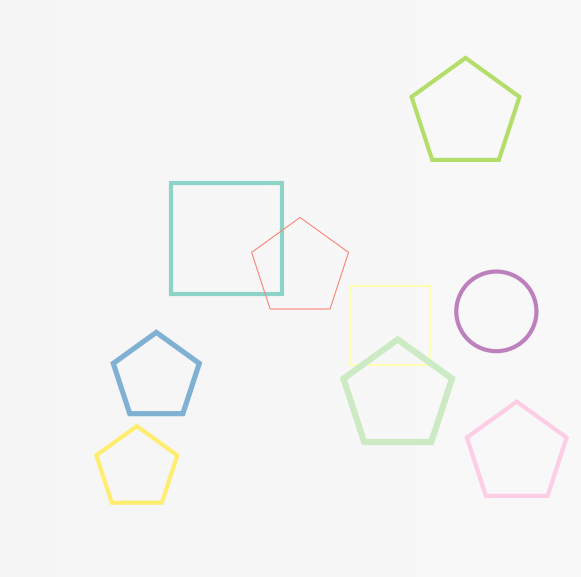[{"shape": "square", "thickness": 2, "radius": 0.48, "center": [0.39, 0.586]}, {"shape": "square", "thickness": 1, "radius": 0.34, "center": [0.671, 0.436]}, {"shape": "pentagon", "thickness": 0.5, "radius": 0.44, "center": [0.516, 0.535]}, {"shape": "pentagon", "thickness": 2.5, "radius": 0.39, "center": [0.269, 0.346]}, {"shape": "pentagon", "thickness": 2, "radius": 0.49, "center": [0.801, 0.801]}, {"shape": "pentagon", "thickness": 2, "radius": 0.45, "center": [0.889, 0.213]}, {"shape": "circle", "thickness": 2, "radius": 0.34, "center": [0.854, 0.46]}, {"shape": "pentagon", "thickness": 3, "radius": 0.49, "center": [0.684, 0.313]}, {"shape": "pentagon", "thickness": 2, "radius": 0.37, "center": [0.235, 0.188]}]